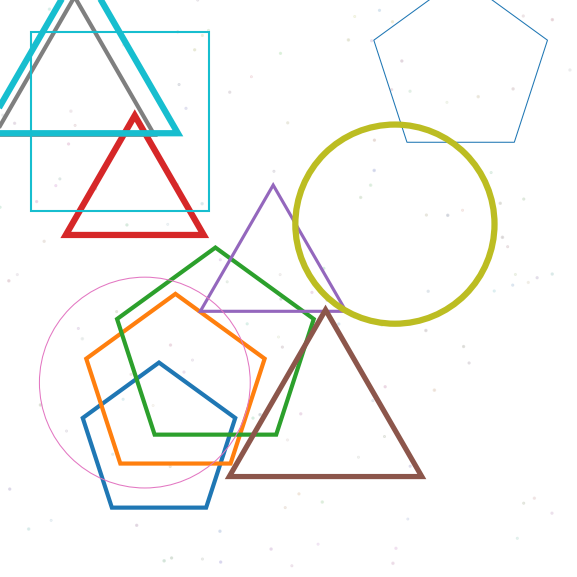[{"shape": "pentagon", "thickness": 2, "radius": 0.69, "center": [0.275, 0.232]}, {"shape": "pentagon", "thickness": 0.5, "radius": 0.79, "center": [0.798, 0.881]}, {"shape": "pentagon", "thickness": 2, "radius": 0.81, "center": [0.304, 0.328]}, {"shape": "pentagon", "thickness": 2, "radius": 0.9, "center": [0.373, 0.391]}, {"shape": "triangle", "thickness": 3, "radius": 0.69, "center": [0.233, 0.661]}, {"shape": "triangle", "thickness": 1.5, "radius": 0.73, "center": [0.473, 0.533]}, {"shape": "triangle", "thickness": 2.5, "radius": 0.96, "center": [0.564, 0.27]}, {"shape": "circle", "thickness": 0.5, "radius": 0.91, "center": [0.251, 0.337]}, {"shape": "triangle", "thickness": 2, "radius": 0.8, "center": [0.129, 0.845]}, {"shape": "circle", "thickness": 3, "radius": 0.86, "center": [0.684, 0.611]}, {"shape": "triangle", "thickness": 3, "radius": 0.97, "center": [0.14, 0.865]}, {"shape": "square", "thickness": 1, "radius": 0.77, "center": [0.207, 0.789]}]